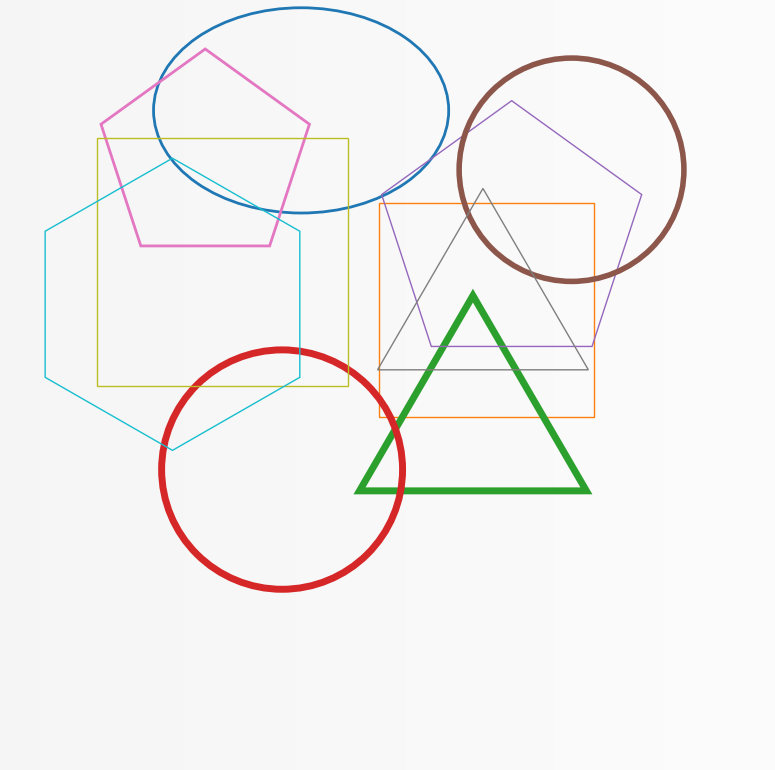[{"shape": "oval", "thickness": 1, "radius": 0.95, "center": [0.389, 0.857]}, {"shape": "square", "thickness": 0.5, "radius": 0.69, "center": [0.628, 0.598]}, {"shape": "triangle", "thickness": 2.5, "radius": 0.85, "center": [0.61, 0.447]}, {"shape": "circle", "thickness": 2.5, "radius": 0.78, "center": [0.364, 0.39]}, {"shape": "pentagon", "thickness": 0.5, "radius": 0.88, "center": [0.66, 0.693]}, {"shape": "circle", "thickness": 2, "radius": 0.73, "center": [0.737, 0.78]}, {"shape": "pentagon", "thickness": 1, "radius": 0.71, "center": [0.265, 0.795]}, {"shape": "triangle", "thickness": 0.5, "radius": 0.79, "center": [0.623, 0.598]}, {"shape": "square", "thickness": 0.5, "radius": 0.81, "center": [0.287, 0.66]}, {"shape": "hexagon", "thickness": 0.5, "radius": 0.95, "center": [0.223, 0.605]}]